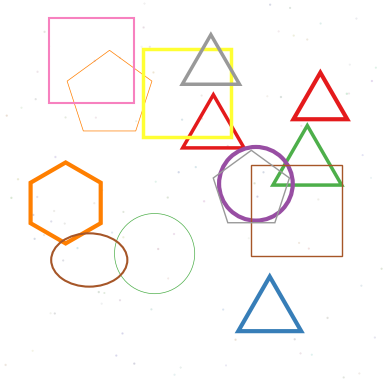[{"shape": "triangle", "thickness": 2.5, "radius": 0.46, "center": [0.554, 0.662]}, {"shape": "triangle", "thickness": 3, "radius": 0.4, "center": [0.832, 0.731]}, {"shape": "triangle", "thickness": 3, "radius": 0.47, "center": [0.701, 0.187]}, {"shape": "circle", "thickness": 0.5, "radius": 0.52, "center": [0.402, 0.341]}, {"shape": "triangle", "thickness": 2.5, "radius": 0.52, "center": [0.798, 0.571]}, {"shape": "circle", "thickness": 3, "radius": 0.48, "center": [0.665, 0.523]}, {"shape": "pentagon", "thickness": 0.5, "radius": 0.58, "center": [0.284, 0.754]}, {"shape": "hexagon", "thickness": 3, "radius": 0.53, "center": [0.171, 0.473]}, {"shape": "square", "thickness": 2.5, "radius": 0.57, "center": [0.485, 0.759]}, {"shape": "oval", "thickness": 1.5, "radius": 0.49, "center": [0.232, 0.325]}, {"shape": "square", "thickness": 1, "radius": 0.59, "center": [0.77, 0.453]}, {"shape": "square", "thickness": 1.5, "radius": 0.55, "center": [0.238, 0.843]}, {"shape": "pentagon", "thickness": 1, "radius": 0.52, "center": [0.653, 0.506]}, {"shape": "triangle", "thickness": 2.5, "radius": 0.43, "center": [0.548, 0.824]}]